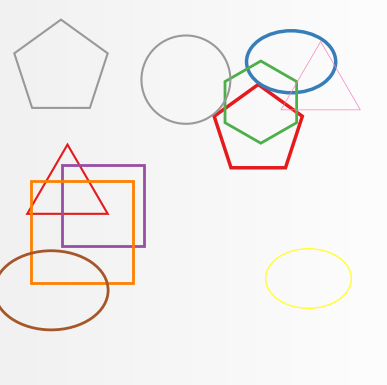[{"shape": "pentagon", "thickness": 2.5, "radius": 0.6, "center": [0.666, 0.661]}, {"shape": "triangle", "thickness": 1.5, "radius": 0.6, "center": [0.174, 0.505]}, {"shape": "oval", "thickness": 2.5, "radius": 0.58, "center": [0.751, 0.84]}, {"shape": "hexagon", "thickness": 2, "radius": 0.53, "center": [0.673, 0.735]}, {"shape": "square", "thickness": 2, "radius": 0.53, "center": [0.266, 0.466]}, {"shape": "square", "thickness": 2, "radius": 0.66, "center": [0.212, 0.398]}, {"shape": "oval", "thickness": 1, "radius": 0.55, "center": [0.796, 0.277]}, {"shape": "oval", "thickness": 2, "radius": 0.73, "center": [0.132, 0.246]}, {"shape": "triangle", "thickness": 0.5, "radius": 0.59, "center": [0.827, 0.774]}, {"shape": "circle", "thickness": 1.5, "radius": 0.57, "center": [0.48, 0.793]}, {"shape": "pentagon", "thickness": 1.5, "radius": 0.63, "center": [0.157, 0.822]}]